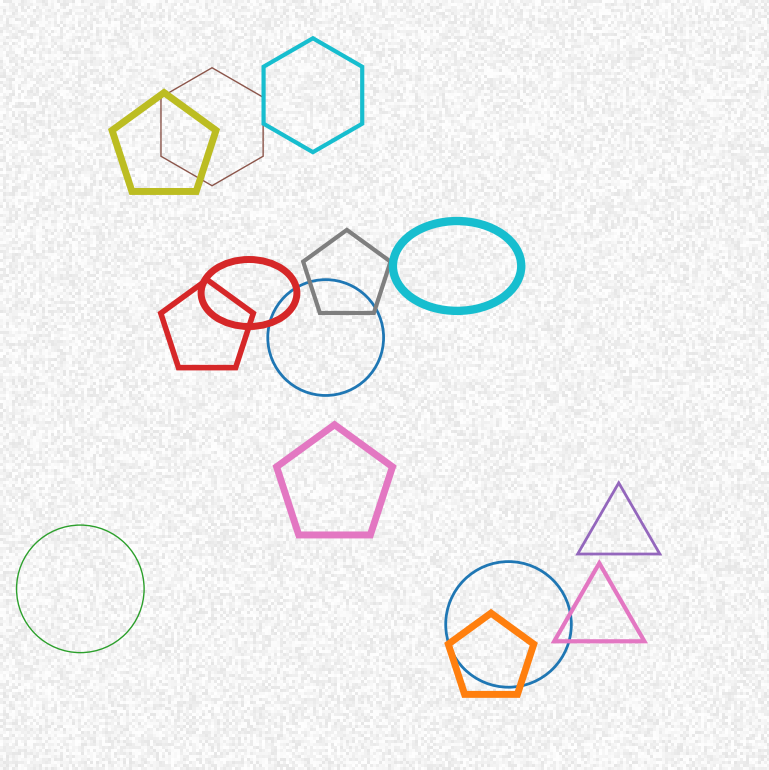[{"shape": "circle", "thickness": 1, "radius": 0.38, "center": [0.423, 0.562]}, {"shape": "circle", "thickness": 1, "radius": 0.41, "center": [0.66, 0.189]}, {"shape": "pentagon", "thickness": 2.5, "radius": 0.29, "center": [0.638, 0.145]}, {"shape": "circle", "thickness": 0.5, "radius": 0.41, "center": [0.104, 0.235]}, {"shape": "oval", "thickness": 2.5, "radius": 0.31, "center": [0.323, 0.619]}, {"shape": "pentagon", "thickness": 2, "radius": 0.32, "center": [0.269, 0.574]}, {"shape": "triangle", "thickness": 1, "radius": 0.31, "center": [0.804, 0.311]}, {"shape": "hexagon", "thickness": 0.5, "radius": 0.38, "center": [0.275, 0.835]}, {"shape": "triangle", "thickness": 1.5, "radius": 0.34, "center": [0.778, 0.201]}, {"shape": "pentagon", "thickness": 2.5, "radius": 0.4, "center": [0.434, 0.369]}, {"shape": "pentagon", "thickness": 1.5, "radius": 0.3, "center": [0.45, 0.642]}, {"shape": "pentagon", "thickness": 2.5, "radius": 0.35, "center": [0.213, 0.809]}, {"shape": "oval", "thickness": 3, "radius": 0.42, "center": [0.594, 0.655]}, {"shape": "hexagon", "thickness": 1.5, "radius": 0.37, "center": [0.406, 0.876]}]